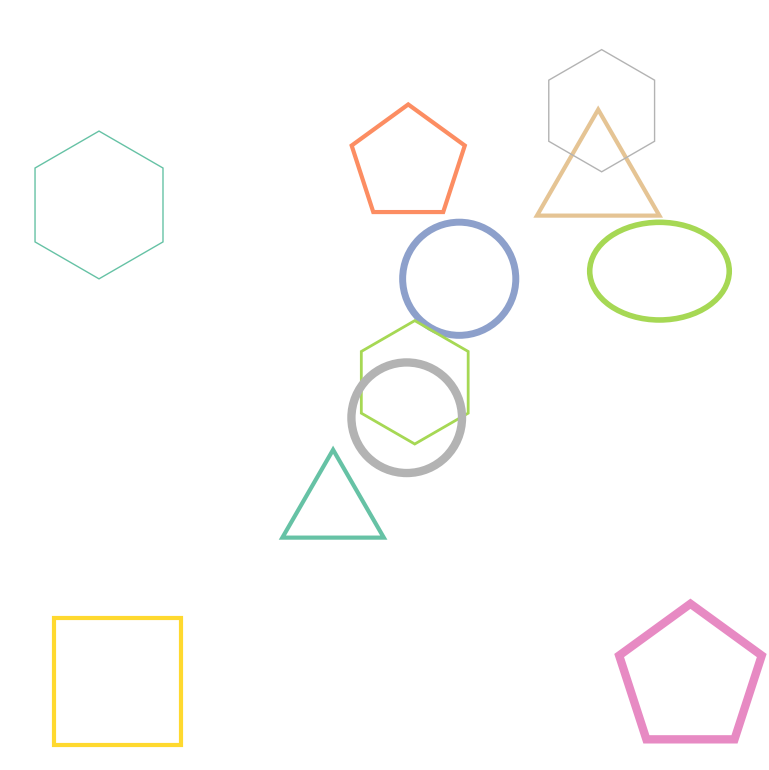[{"shape": "triangle", "thickness": 1.5, "radius": 0.38, "center": [0.433, 0.34]}, {"shape": "hexagon", "thickness": 0.5, "radius": 0.48, "center": [0.129, 0.734]}, {"shape": "pentagon", "thickness": 1.5, "radius": 0.39, "center": [0.53, 0.787]}, {"shape": "circle", "thickness": 2.5, "radius": 0.37, "center": [0.596, 0.638]}, {"shape": "pentagon", "thickness": 3, "radius": 0.49, "center": [0.897, 0.119]}, {"shape": "hexagon", "thickness": 1, "radius": 0.4, "center": [0.539, 0.503]}, {"shape": "oval", "thickness": 2, "radius": 0.45, "center": [0.856, 0.648]}, {"shape": "square", "thickness": 1.5, "radius": 0.41, "center": [0.153, 0.115]}, {"shape": "triangle", "thickness": 1.5, "radius": 0.46, "center": [0.777, 0.766]}, {"shape": "hexagon", "thickness": 0.5, "radius": 0.4, "center": [0.781, 0.856]}, {"shape": "circle", "thickness": 3, "radius": 0.36, "center": [0.528, 0.457]}]